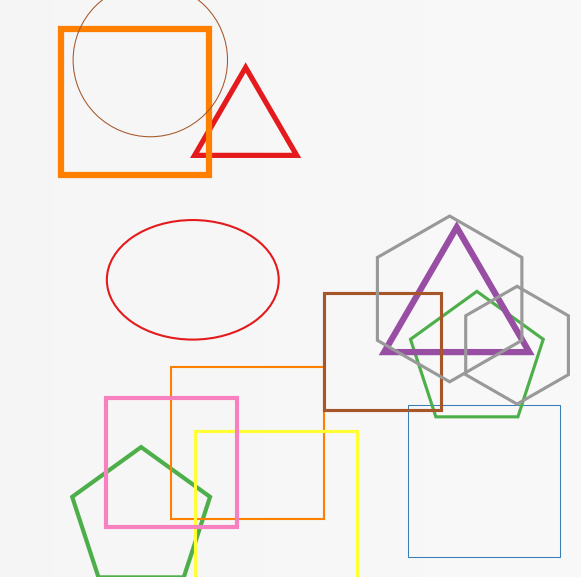[{"shape": "triangle", "thickness": 2.5, "radius": 0.51, "center": [0.423, 0.781]}, {"shape": "oval", "thickness": 1, "radius": 0.74, "center": [0.332, 0.515]}, {"shape": "square", "thickness": 0.5, "radius": 0.65, "center": [0.833, 0.166]}, {"shape": "pentagon", "thickness": 2, "radius": 0.62, "center": [0.243, 0.1]}, {"shape": "pentagon", "thickness": 1.5, "radius": 0.6, "center": [0.82, 0.374]}, {"shape": "triangle", "thickness": 3, "radius": 0.72, "center": [0.786, 0.461]}, {"shape": "square", "thickness": 3, "radius": 0.63, "center": [0.232, 0.822]}, {"shape": "square", "thickness": 1, "radius": 0.66, "center": [0.426, 0.232]}, {"shape": "square", "thickness": 1.5, "radius": 0.7, "center": [0.474, 0.113]}, {"shape": "square", "thickness": 1.5, "radius": 0.5, "center": [0.658, 0.391]}, {"shape": "circle", "thickness": 0.5, "radius": 0.66, "center": [0.259, 0.895]}, {"shape": "square", "thickness": 2, "radius": 0.56, "center": [0.295, 0.198]}, {"shape": "hexagon", "thickness": 1.5, "radius": 0.51, "center": [0.89, 0.401]}, {"shape": "hexagon", "thickness": 1.5, "radius": 0.72, "center": [0.774, 0.482]}]